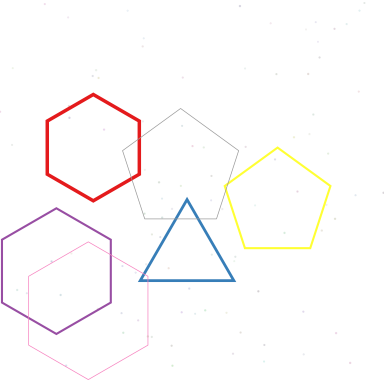[{"shape": "hexagon", "thickness": 2.5, "radius": 0.69, "center": [0.242, 0.617]}, {"shape": "triangle", "thickness": 2, "radius": 0.7, "center": [0.486, 0.341]}, {"shape": "hexagon", "thickness": 1.5, "radius": 0.82, "center": [0.146, 0.296]}, {"shape": "pentagon", "thickness": 1.5, "radius": 0.72, "center": [0.721, 0.472]}, {"shape": "hexagon", "thickness": 0.5, "radius": 0.89, "center": [0.229, 0.193]}, {"shape": "pentagon", "thickness": 0.5, "radius": 0.79, "center": [0.469, 0.56]}]